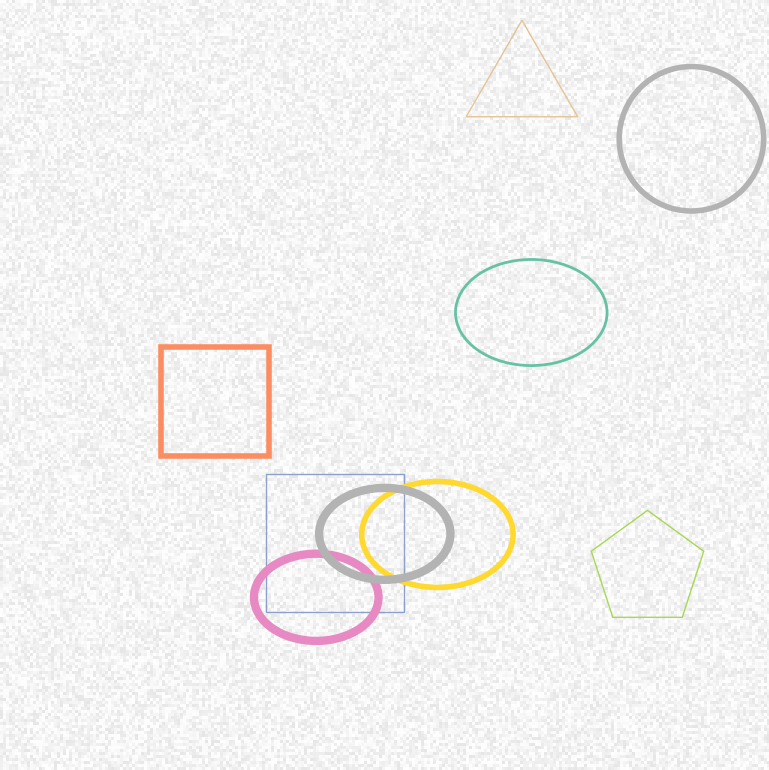[{"shape": "oval", "thickness": 1, "radius": 0.49, "center": [0.69, 0.594]}, {"shape": "square", "thickness": 2, "radius": 0.35, "center": [0.279, 0.478]}, {"shape": "square", "thickness": 0.5, "radius": 0.45, "center": [0.435, 0.295]}, {"shape": "oval", "thickness": 3, "radius": 0.4, "center": [0.411, 0.224]}, {"shape": "pentagon", "thickness": 0.5, "radius": 0.38, "center": [0.841, 0.26]}, {"shape": "oval", "thickness": 2, "radius": 0.49, "center": [0.568, 0.306]}, {"shape": "triangle", "thickness": 0.5, "radius": 0.42, "center": [0.678, 0.89]}, {"shape": "oval", "thickness": 3, "radius": 0.43, "center": [0.5, 0.307]}, {"shape": "circle", "thickness": 2, "radius": 0.47, "center": [0.898, 0.82]}]